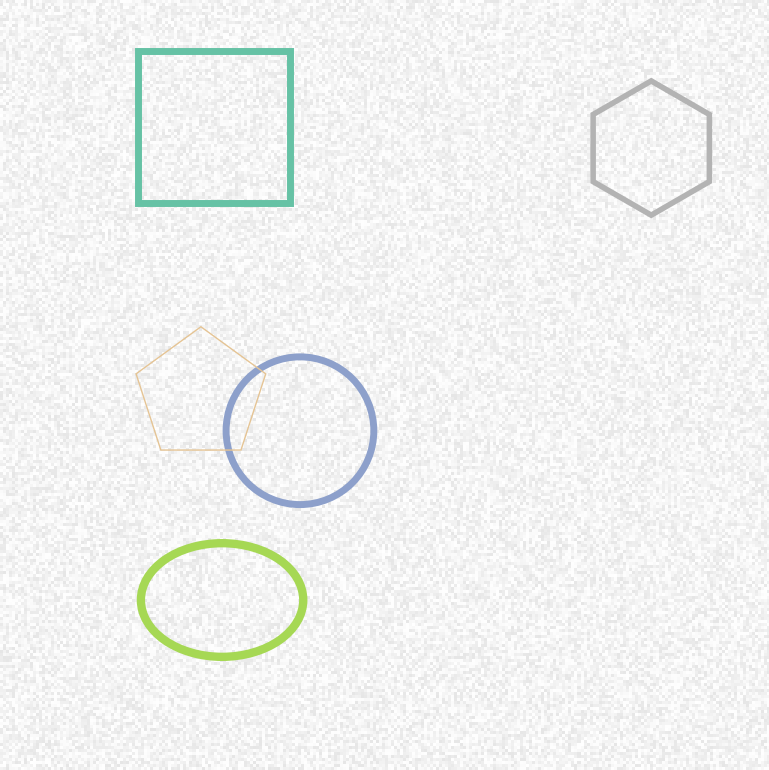[{"shape": "square", "thickness": 2.5, "radius": 0.49, "center": [0.278, 0.835]}, {"shape": "circle", "thickness": 2.5, "radius": 0.48, "center": [0.39, 0.441]}, {"shape": "oval", "thickness": 3, "radius": 0.53, "center": [0.288, 0.221]}, {"shape": "pentagon", "thickness": 0.5, "radius": 0.44, "center": [0.261, 0.487]}, {"shape": "hexagon", "thickness": 2, "radius": 0.44, "center": [0.846, 0.808]}]